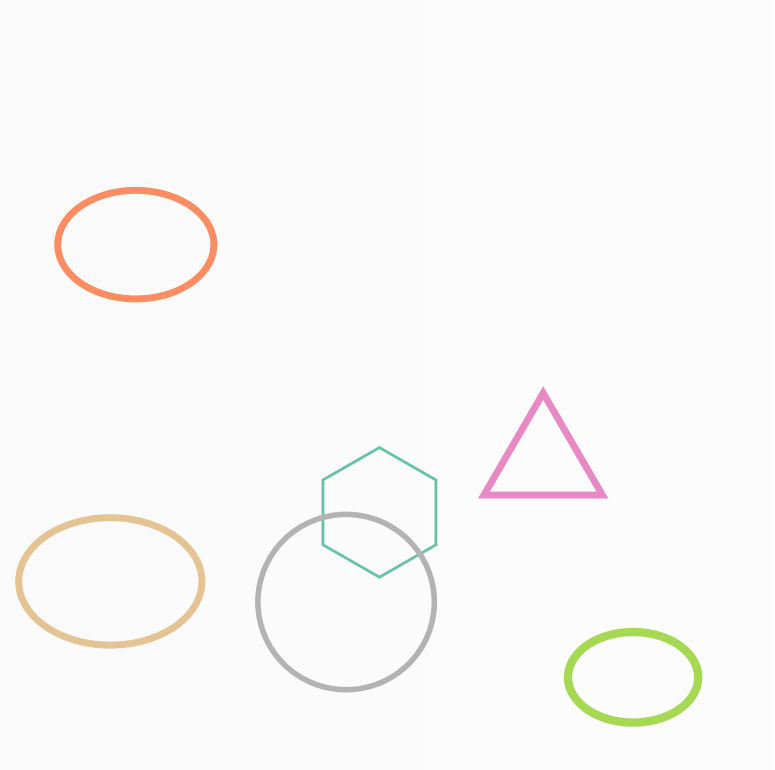[{"shape": "hexagon", "thickness": 1, "radius": 0.42, "center": [0.49, 0.335]}, {"shape": "oval", "thickness": 2.5, "radius": 0.5, "center": [0.175, 0.682]}, {"shape": "triangle", "thickness": 2.5, "radius": 0.44, "center": [0.701, 0.401]}, {"shape": "oval", "thickness": 3, "radius": 0.42, "center": [0.817, 0.12]}, {"shape": "oval", "thickness": 2.5, "radius": 0.59, "center": [0.142, 0.245]}, {"shape": "circle", "thickness": 2, "radius": 0.57, "center": [0.447, 0.218]}]